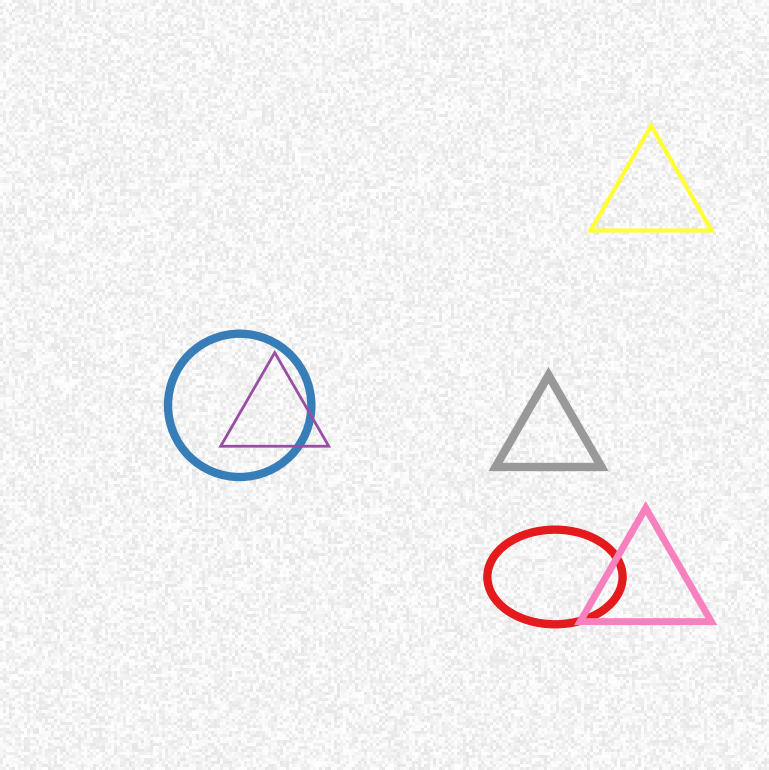[{"shape": "oval", "thickness": 3, "radius": 0.44, "center": [0.721, 0.251]}, {"shape": "circle", "thickness": 3, "radius": 0.47, "center": [0.311, 0.474]}, {"shape": "triangle", "thickness": 1, "radius": 0.41, "center": [0.357, 0.461]}, {"shape": "triangle", "thickness": 1.5, "radius": 0.45, "center": [0.846, 0.746]}, {"shape": "triangle", "thickness": 2.5, "radius": 0.49, "center": [0.839, 0.242]}, {"shape": "triangle", "thickness": 3, "radius": 0.4, "center": [0.712, 0.433]}]